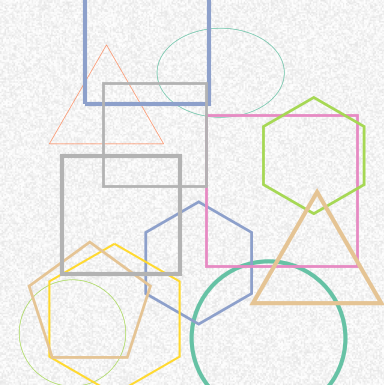[{"shape": "oval", "thickness": 0.5, "radius": 0.83, "center": [0.573, 0.811]}, {"shape": "circle", "thickness": 3, "radius": 1.0, "center": [0.697, 0.121]}, {"shape": "triangle", "thickness": 0.5, "radius": 0.86, "center": [0.277, 0.712]}, {"shape": "hexagon", "thickness": 2, "radius": 0.79, "center": [0.516, 0.317]}, {"shape": "square", "thickness": 3, "radius": 0.8, "center": [0.382, 0.891]}, {"shape": "square", "thickness": 2, "radius": 0.98, "center": [0.731, 0.505]}, {"shape": "circle", "thickness": 0.5, "radius": 0.69, "center": [0.188, 0.135]}, {"shape": "hexagon", "thickness": 2, "radius": 0.75, "center": [0.815, 0.596]}, {"shape": "hexagon", "thickness": 1.5, "radius": 0.98, "center": [0.297, 0.171]}, {"shape": "pentagon", "thickness": 2, "radius": 0.83, "center": [0.233, 0.206]}, {"shape": "triangle", "thickness": 3, "radius": 0.96, "center": [0.824, 0.309]}, {"shape": "square", "thickness": 2, "radius": 0.67, "center": [0.401, 0.651]}, {"shape": "square", "thickness": 3, "radius": 0.77, "center": [0.314, 0.441]}]